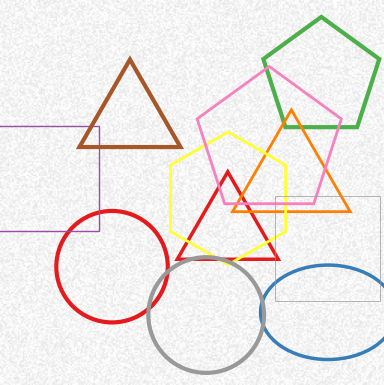[{"shape": "triangle", "thickness": 2.5, "radius": 0.76, "center": [0.592, 0.402]}, {"shape": "circle", "thickness": 3, "radius": 0.72, "center": [0.291, 0.307]}, {"shape": "oval", "thickness": 2.5, "radius": 0.88, "center": [0.852, 0.189]}, {"shape": "pentagon", "thickness": 3, "radius": 0.79, "center": [0.835, 0.798]}, {"shape": "square", "thickness": 1, "radius": 0.68, "center": [0.121, 0.537]}, {"shape": "triangle", "thickness": 2, "radius": 0.88, "center": [0.757, 0.538]}, {"shape": "hexagon", "thickness": 2, "radius": 0.86, "center": [0.593, 0.485]}, {"shape": "triangle", "thickness": 3, "radius": 0.76, "center": [0.338, 0.694]}, {"shape": "pentagon", "thickness": 2, "radius": 0.99, "center": [0.699, 0.63]}, {"shape": "square", "thickness": 0.5, "radius": 0.68, "center": [0.85, 0.355]}, {"shape": "circle", "thickness": 3, "radius": 0.75, "center": [0.536, 0.182]}]